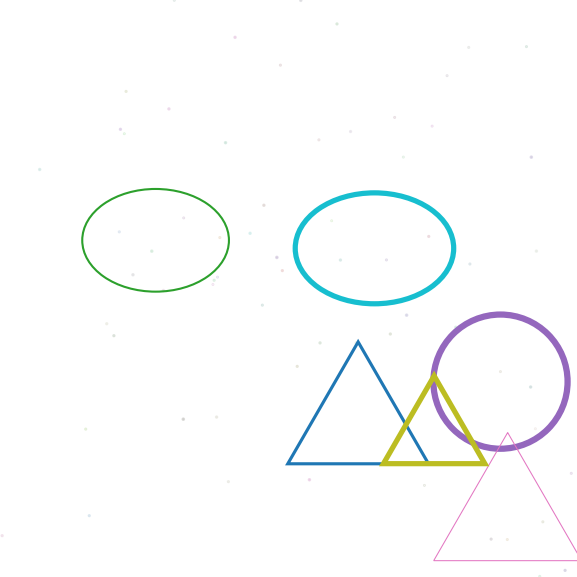[{"shape": "triangle", "thickness": 1.5, "radius": 0.7, "center": [0.62, 0.266]}, {"shape": "oval", "thickness": 1, "radius": 0.64, "center": [0.269, 0.583]}, {"shape": "circle", "thickness": 3, "radius": 0.58, "center": [0.867, 0.338]}, {"shape": "triangle", "thickness": 0.5, "radius": 0.74, "center": [0.879, 0.102]}, {"shape": "triangle", "thickness": 2.5, "radius": 0.51, "center": [0.752, 0.247]}, {"shape": "oval", "thickness": 2.5, "radius": 0.69, "center": [0.648, 0.569]}]